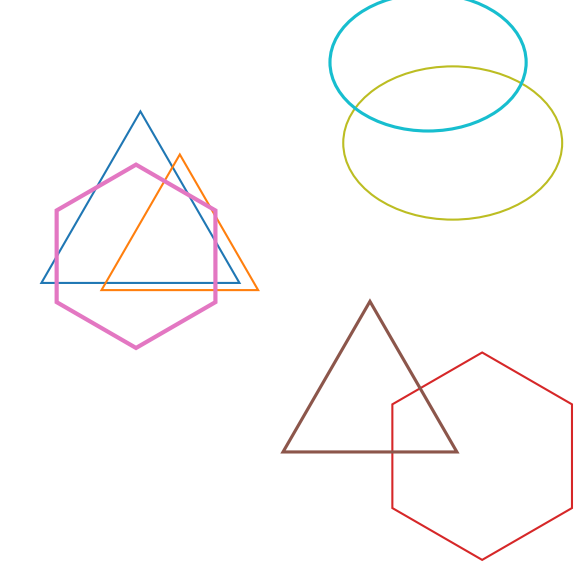[{"shape": "triangle", "thickness": 1, "radius": 0.99, "center": [0.243, 0.608]}, {"shape": "triangle", "thickness": 1, "radius": 0.78, "center": [0.311, 0.575]}, {"shape": "hexagon", "thickness": 1, "radius": 0.9, "center": [0.835, 0.209]}, {"shape": "triangle", "thickness": 1.5, "radius": 0.87, "center": [0.641, 0.303]}, {"shape": "hexagon", "thickness": 2, "radius": 0.79, "center": [0.236, 0.555]}, {"shape": "oval", "thickness": 1, "radius": 0.95, "center": [0.784, 0.752]}, {"shape": "oval", "thickness": 1.5, "radius": 0.85, "center": [0.741, 0.891]}]